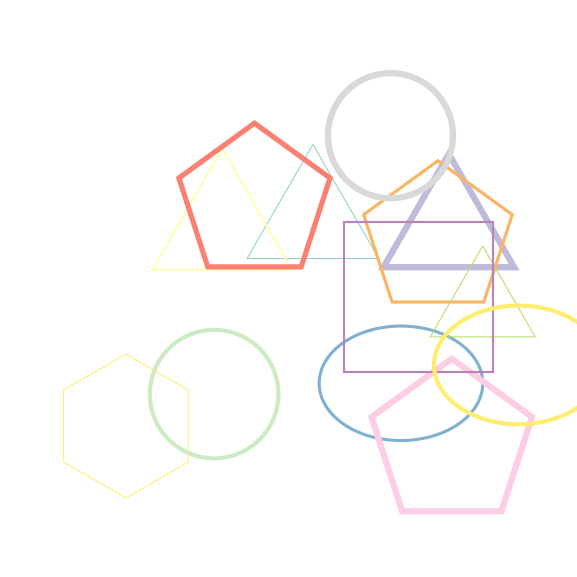[{"shape": "triangle", "thickness": 0.5, "radius": 0.66, "center": [0.542, 0.617]}, {"shape": "triangle", "thickness": 1, "radius": 0.7, "center": [0.385, 0.602]}, {"shape": "triangle", "thickness": 3, "radius": 0.65, "center": [0.777, 0.602]}, {"shape": "pentagon", "thickness": 2.5, "radius": 0.69, "center": [0.441, 0.648]}, {"shape": "oval", "thickness": 1.5, "radius": 0.71, "center": [0.694, 0.335]}, {"shape": "pentagon", "thickness": 1.5, "radius": 0.68, "center": [0.758, 0.586]}, {"shape": "triangle", "thickness": 0.5, "radius": 0.52, "center": [0.836, 0.468]}, {"shape": "pentagon", "thickness": 3, "radius": 0.73, "center": [0.782, 0.232]}, {"shape": "circle", "thickness": 3, "radius": 0.54, "center": [0.676, 0.764]}, {"shape": "square", "thickness": 1, "radius": 0.65, "center": [0.725, 0.485]}, {"shape": "circle", "thickness": 2, "radius": 0.56, "center": [0.371, 0.317]}, {"shape": "oval", "thickness": 2, "radius": 0.73, "center": [0.898, 0.367]}, {"shape": "hexagon", "thickness": 0.5, "radius": 0.62, "center": [0.218, 0.261]}]